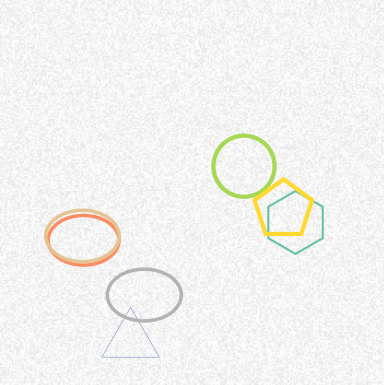[{"shape": "hexagon", "thickness": 1.5, "radius": 0.41, "center": [0.768, 0.422]}, {"shape": "oval", "thickness": 2.5, "radius": 0.46, "center": [0.217, 0.376]}, {"shape": "triangle", "thickness": 0.5, "radius": 0.43, "center": [0.339, 0.115]}, {"shape": "circle", "thickness": 3, "radius": 0.4, "center": [0.634, 0.568]}, {"shape": "pentagon", "thickness": 3, "radius": 0.39, "center": [0.736, 0.456]}, {"shape": "oval", "thickness": 2.5, "radius": 0.48, "center": [0.214, 0.387]}, {"shape": "oval", "thickness": 2.5, "radius": 0.48, "center": [0.375, 0.234]}]